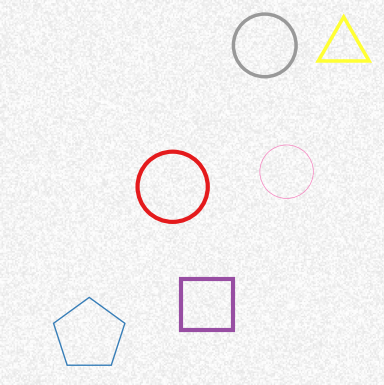[{"shape": "circle", "thickness": 3, "radius": 0.46, "center": [0.448, 0.515]}, {"shape": "pentagon", "thickness": 1, "radius": 0.49, "center": [0.232, 0.13]}, {"shape": "square", "thickness": 3, "radius": 0.33, "center": [0.538, 0.209]}, {"shape": "triangle", "thickness": 2.5, "radius": 0.38, "center": [0.893, 0.88]}, {"shape": "circle", "thickness": 0.5, "radius": 0.35, "center": [0.744, 0.554]}, {"shape": "circle", "thickness": 2.5, "radius": 0.41, "center": [0.688, 0.882]}]